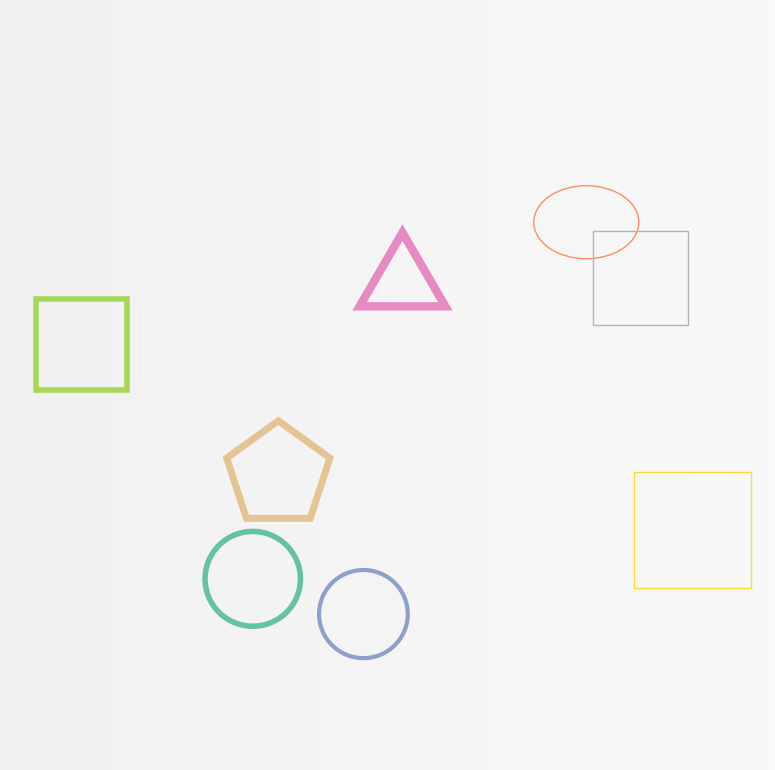[{"shape": "circle", "thickness": 2, "radius": 0.31, "center": [0.326, 0.248]}, {"shape": "oval", "thickness": 0.5, "radius": 0.34, "center": [0.757, 0.711]}, {"shape": "circle", "thickness": 1.5, "radius": 0.29, "center": [0.469, 0.203]}, {"shape": "triangle", "thickness": 3, "radius": 0.32, "center": [0.519, 0.634]}, {"shape": "square", "thickness": 2, "radius": 0.29, "center": [0.105, 0.553]}, {"shape": "square", "thickness": 0.5, "radius": 0.38, "center": [0.893, 0.311]}, {"shape": "pentagon", "thickness": 2.5, "radius": 0.35, "center": [0.359, 0.383]}, {"shape": "square", "thickness": 0.5, "radius": 0.31, "center": [0.826, 0.639]}]